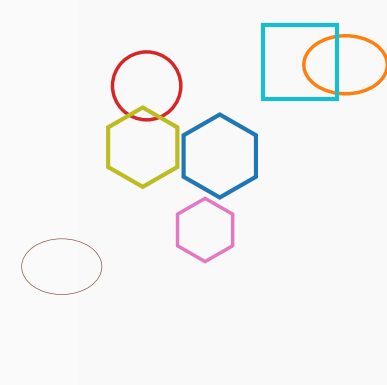[{"shape": "hexagon", "thickness": 3, "radius": 0.54, "center": [0.567, 0.595]}, {"shape": "oval", "thickness": 2.5, "radius": 0.54, "center": [0.892, 0.832]}, {"shape": "circle", "thickness": 2.5, "radius": 0.44, "center": [0.378, 0.777]}, {"shape": "oval", "thickness": 0.5, "radius": 0.52, "center": [0.159, 0.307]}, {"shape": "hexagon", "thickness": 2.5, "radius": 0.41, "center": [0.529, 0.403]}, {"shape": "hexagon", "thickness": 3, "radius": 0.52, "center": [0.368, 0.618]}, {"shape": "square", "thickness": 3, "radius": 0.48, "center": [0.773, 0.839]}]